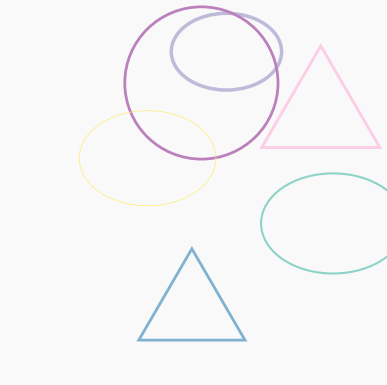[{"shape": "oval", "thickness": 1.5, "radius": 0.93, "center": [0.859, 0.42]}, {"shape": "oval", "thickness": 2.5, "radius": 0.71, "center": [0.584, 0.866]}, {"shape": "triangle", "thickness": 2, "radius": 0.79, "center": [0.495, 0.196]}, {"shape": "triangle", "thickness": 2, "radius": 0.88, "center": [0.828, 0.705]}, {"shape": "circle", "thickness": 2, "radius": 0.99, "center": [0.52, 0.784]}, {"shape": "oval", "thickness": 0.5, "radius": 0.88, "center": [0.381, 0.589]}]